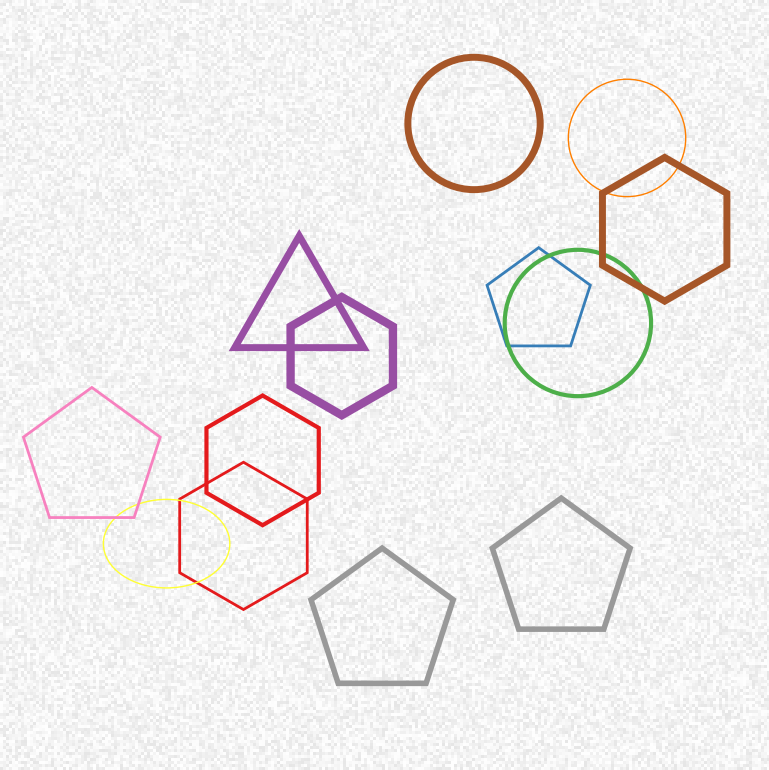[{"shape": "hexagon", "thickness": 1.5, "radius": 0.42, "center": [0.341, 0.402]}, {"shape": "hexagon", "thickness": 1, "radius": 0.48, "center": [0.316, 0.304]}, {"shape": "pentagon", "thickness": 1, "radius": 0.35, "center": [0.7, 0.608]}, {"shape": "circle", "thickness": 1.5, "radius": 0.48, "center": [0.75, 0.581]}, {"shape": "triangle", "thickness": 2.5, "radius": 0.48, "center": [0.389, 0.597]}, {"shape": "hexagon", "thickness": 3, "radius": 0.38, "center": [0.444, 0.538]}, {"shape": "circle", "thickness": 0.5, "radius": 0.38, "center": [0.814, 0.821]}, {"shape": "oval", "thickness": 0.5, "radius": 0.41, "center": [0.216, 0.294]}, {"shape": "circle", "thickness": 2.5, "radius": 0.43, "center": [0.616, 0.84]}, {"shape": "hexagon", "thickness": 2.5, "radius": 0.47, "center": [0.863, 0.702]}, {"shape": "pentagon", "thickness": 1, "radius": 0.47, "center": [0.119, 0.403]}, {"shape": "pentagon", "thickness": 2, "radius": 0.49, "center": [0.496, 0.191]}, {"shape": "pentagon", "thickness": 2, "radius": 0.47, "center": [0.729, 0.259]}]